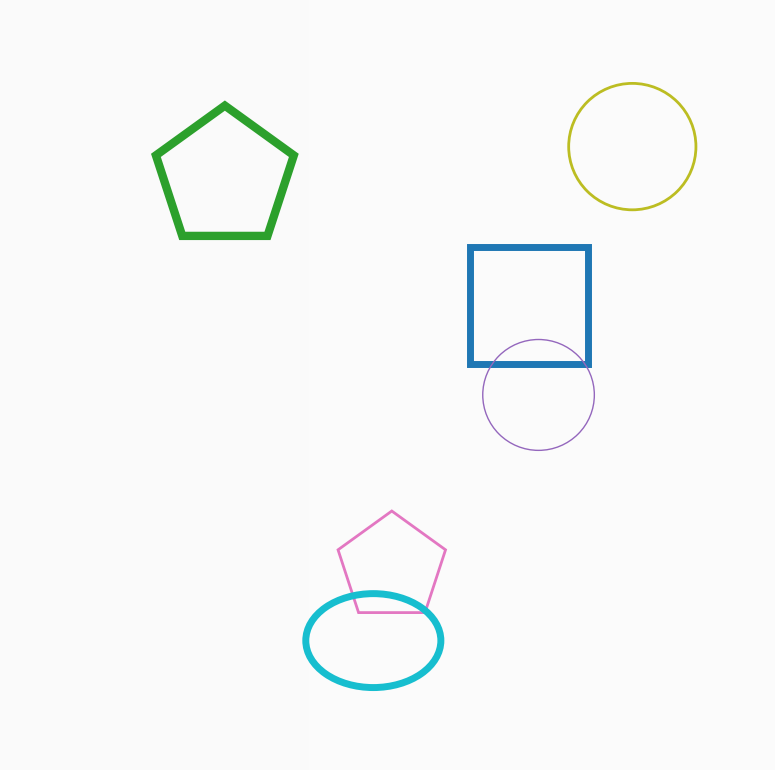[{"shape": "square", "thickness": 2.5, "radius": 0.38, "center": [0.683, 0.603]}, {"shape": "pentagon", "thickness": 3, "radius": 0.47, "center": [0.29, 0.769]}, {"shape": "circle", "thickness": 0.5, "radius": 0.36, "center": [0.695, 0.487]}, {"shape": "pentagon", "thickness": 1, "radius": 0.36, "center": [0.506, 0.263]}, {"shape": "circle", "thickness": 1, "radius": 0.41, "center": [0.816, 0.81]}, {"shape": "oval", "thickness": 2.5, "radius": 0.44, "center": [0.482, 0.168]}]